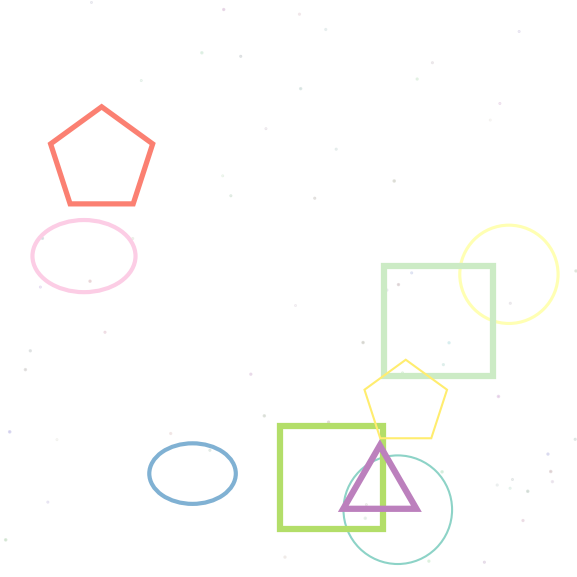[{"shape": "circle", "thickness": 1, "radius": 0.47, "center": [0.689, 0.117]}, {"shape": "circle", "thickness": 1.5, "radius": 0.43, "center": [0.881, 0.524]}, {"shape": "pentagon", "thickness": 2.5, "radius": 0.46, "center": [0.176, 0.721]}, {"shape": "oval", "thickness": 2, "radius": 0.37, "center": [0.333, 0.179]}, {"shape": "square", "thickness": 3, "radius": 0.45, "center": [0.574, 0.172]}, {"shape": "oval", "thickness": 2, "radius": 0.45, "center": [0.145, 0.556]}, {"shape": "triangle", "thickness": 3, "radius": 0.37, "center": [0.658, 0.155]}, {"shape": "square", "thickness": 3, "radius": 0.48, "center": [0.759, 0.444]}, {"shape": "pentagon", "thickness": 1, "radius": 0.38, "center": [0.703, 0.301]}]